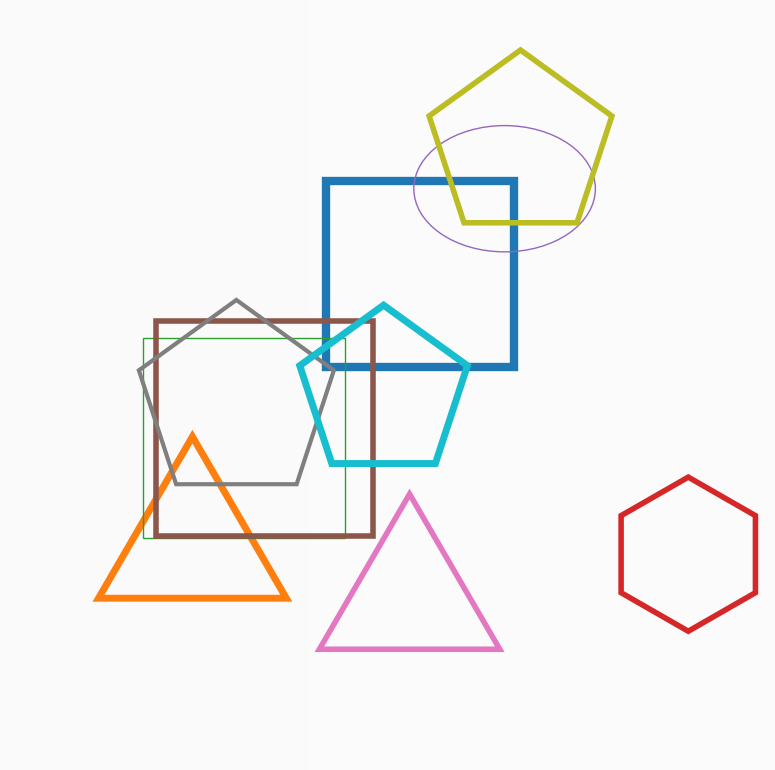[{"shape": "square", "thickness": 3, "radius": 0.6, "center": [0.542, 0.644]}, {"shape": "triangle", "thickness": 2.5, "radius": 0.7, "center": [0.248, 0.293]}, {"shape": "square", "thickness": 0.5, "radius": 0.65, "center": [0.315, 0.431]}, {"shape": "hexagon", "thickness": 2, "radius": 0.5, "center": [0.888, 0.28]}, {"shape": "oval", "thickness": 0.5, "radius": 0.59, "center": [0.651, 0.755]}, {"shape": "square", "thickness": 2, "radius": 0.7, "center": [0.342, 0.444]}, {"shape": "triangle", "thickness": 2, "radius": 0.67, "center": [0.528, 0.224]}, {"shape": "pentagon", "thickness": 1.5, "radius": 0.66, "center": [0.305, 0.478]}, {"shape": "pentagon", "thickness": 2, "radius": 0.62, "center": [0.672, 0.811]}, {"shape": "pentagon", "thickness": 2.5, "radius": 0.57, "center": [0.495, 0.49]}]